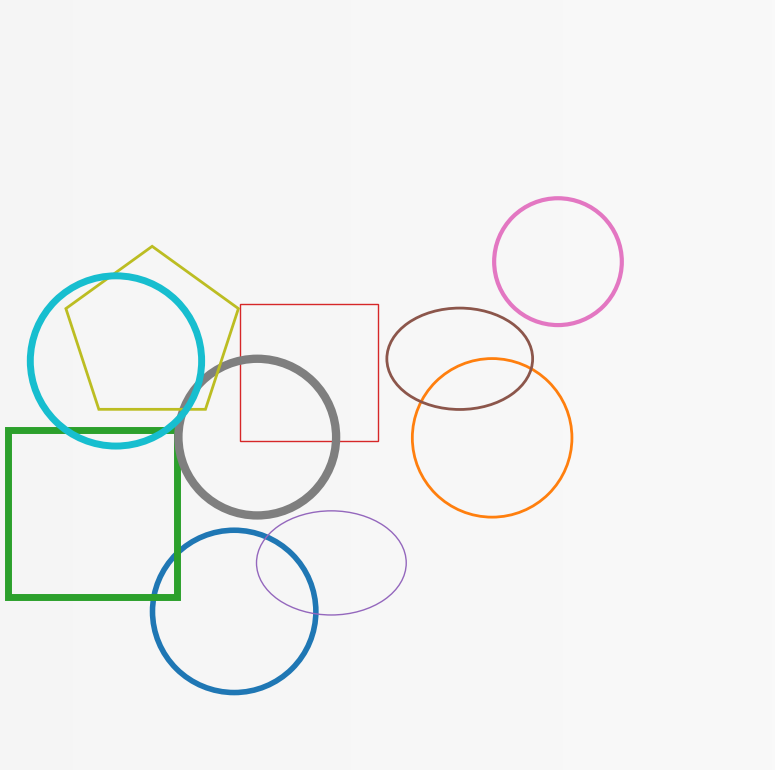[{"shape": "circle", "thickness": 2, "radius": 0.53, "center": [0.302, 0.206]}, {"shape": "circle", "thickness": 1, "radius": 0.51, "center": [0.635, 0.431]}, {"shape": "square", "thickness": 2.5, "radius": 0.54, "center": [0.119, 0.333]}, {"shape": "square", "thickness": 0.5, "radius": 0.44, "center": [0.398, 0.516]}, {"shape": "oval", "thickness": 0.5, "radius": 0.48, "center": [0.428, 0.269]}, {"shape": "oval", "thickness": 1, "radius": 0.47, "center": [0.593, 0.534]}, {"shape": "circle", "thickness": 1.5, "radius": 0.41, "center": [0.72, 0.66]}, {"shape": "circle", "thickness": 3, "radius": 0.51, "center": [0.332, 0.432]}, {"shape": "pentagon", "thickness": 1, "radius": 0.59, "center": [0.196, 0.563]}, {"shape": "circle", "thickness": 2.5, "radius": 0.55, "center": [0.15, 0.531]}]